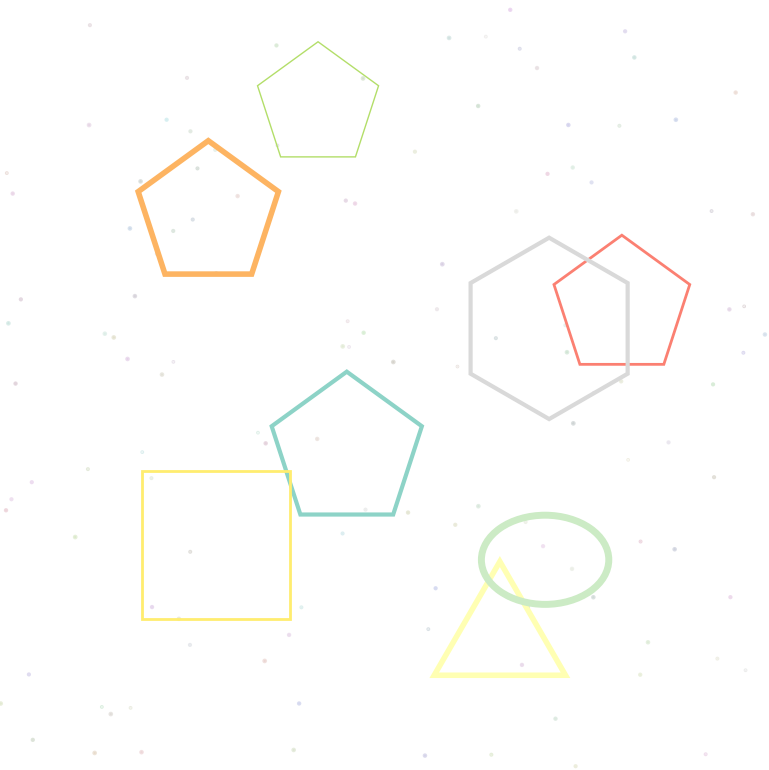[{"shape": "pentagon", "thickness": 1.5, "radius": 0.51, "center": [0.45, 0.415]}, {"shape": "triangle", "thickness": 2, "radius": 0.49, "center": [0.649, 0.172]}, {"shape": "pentagon", "thickness": 1, "radius": 0.46, "center": [0.808, 0.602]}, {"shape": "pentagon", "thickness": 2, "radius": 0.48, "center": [0.271, 0.721]}, {"shape": "pentagon", "thickness": 0.5, "radius": 0.41, "center": [0.413, 0.863]}, {"shape": "hexagon", "thickness": 1.5, "radius": 0.59, "center": [0.713, 0.574]}, {"shape": "oval", "thickness": 2.5, "radius": 0.41, "center": [0.708, 0.273]}, {"shape": "square", "thickness": 1, "radius": 0.48, "center": [0.281, 0.292]}]